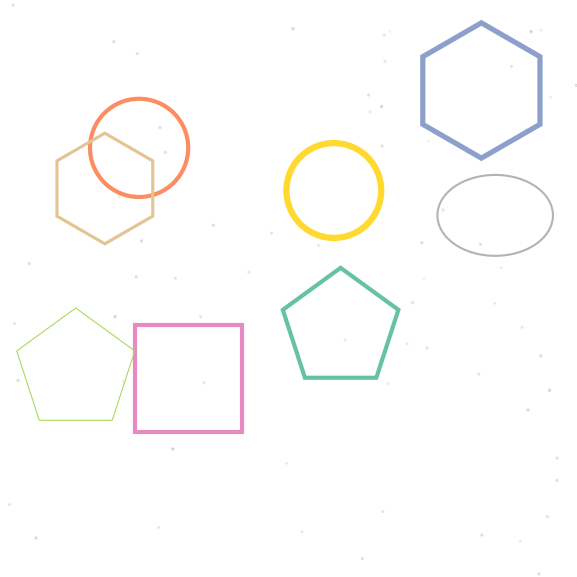[{"shape": "pentagon", "thickness": 2, "radius": 0.53, "center": [0.59, 0.43]}, {"shape": "circle", "thickness": 2, "radius": 0.43, "center": [0.241, 0.743]}, {"shape": "hexagon", "thickness": 2.5, "radius": 0.59, "center": [0.834, 0.842]}, {"shape": "square", "thickness": 2, "radius": 0.46, "center": [0.327, 0.344]}, {"shape": "pentagon", "thickness": 0.5, "radius": 0.54, "center": [0.131, 0.358]}, {"shape": "circle", "thickness": 3, "radius": 0.41, "center": [0.578, 0.669]}, {"shape": "hexagon", "thickness": 1.5, "radius": 0.48, "center": [0.182, 0.673]}, {"shape": "oval", "thickness": 1, "radius": 0.5, "center": [0.857, 0.626]}]